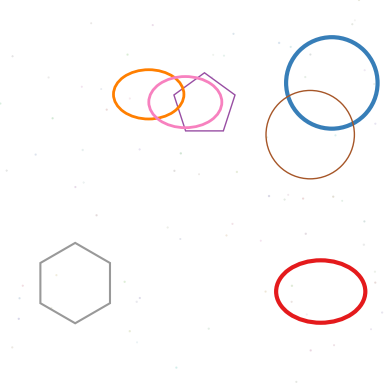[{"shape": "oval", "thickness": 3, "radius": 0.58, "center": [0.833, 0.243]}, {"shape": "circle", "thickness": 3, "radius": 0.59, "center": [0.862, 0.785]}, {"shape": "pentagon", "thickness": 1, "radius": 0.42, "center": [0.531, 0.728]}, {"shape": "oval", "thickness": 2, "radius": 0.46, "center": [0.386, 0.755]}, {"shape": "circle", "thickness": 1, "radius": 0.57, "center": [0.806, 0.65]}, {"shape": "oval", "thickness": 2, "radius": 0.47, "center": [0.481, 0.735]}, {"shape": "hexagon", "thickness": 1.5, "radius": 0.52, "center": [0.195, 0.265]}]